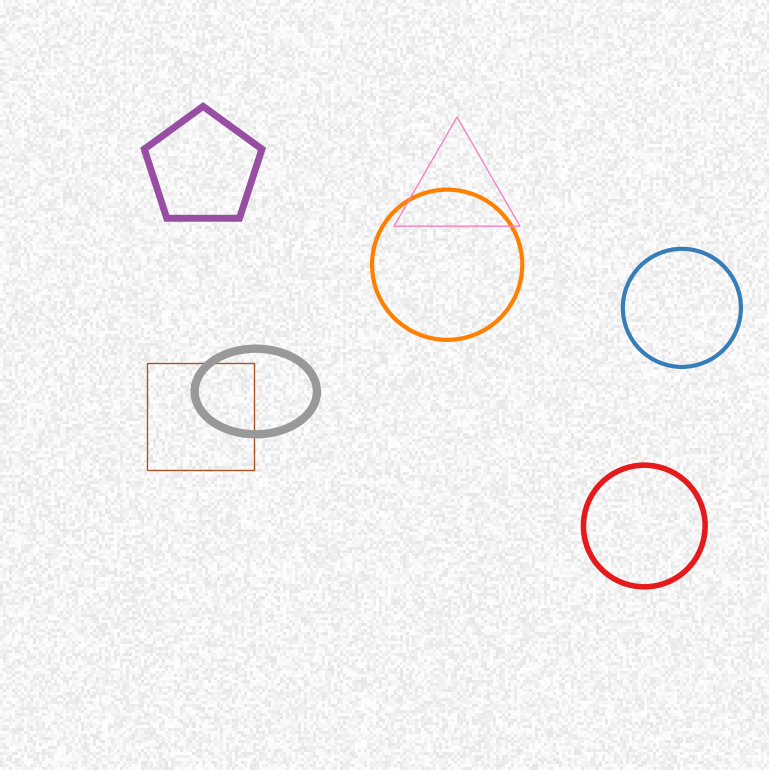[{"shape": "circle", "thickness": 2, "radius": 0.4, "center": [0.837, 0.317]}, {"shape": "circle", "thickness": 1.5, "radius": 0.38, "center": [0.886, 0.6]}, {"shape": "pentagon", "thickness": 2.5, "radius": 0.4, "center": [0.264, 0.782]}, {"shape": "circle", "thickness": 1.5, "radius": 0.49, "center": [0.581, 0.656]}, {"shape": "square", "thickness": 0.5, "radius": 0.35, "center": [0.26, 0.459]}, {"shape": "triangle", "thickness": 0.5, "radius": 0.47, "center": [0.594, 0.753]}, {"shape": "oval", "thickness": 3, "radius": 0.4, "center": [0.332, 0.492]}]